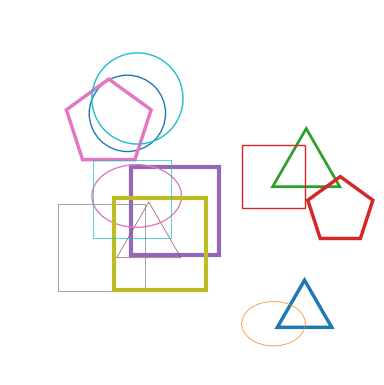[{"shape": "triangle", "thickness": 2.5, "radius": 0.41, "center": [0.791, 0.191]}, {"shape": "circle", "thickness": 1, "radius": 0.5, "center": [0.331, 0.706]}, {"shape": "oval", "thickness": 0.5, "radius": 0.41, "center": [0.71, 0.159]}, {"shape": "triangle", "thickness": 2, "radius": 0.5, "center": [0.795, 0.565]}, {"shape": "pentagon", "thickness": 2.5, "radius": 0.44, "center": [0.884, 0.452]}, {"shape": "square", "thickness": 1, "radius": 0.41, "center": [0.711, 0.541]}, {"shape": "square", "thickness": 3, "radius": 0.57, "center": [0.454, 0.452]}, {"shape": "triangle", "thickness": 0.5, "radius": 0.48, "center": [0.387, 0.379]}, {"shape": "oval", "thickness": 1, "radius": 0.58, "center": [0.355, 0.491]}, {"shape": "pentagon", "thickness": 2.5, "radius": 0.58, "center": [0.282, 0.679]}, {"shape": "square", "thickness": 0.5, "radius": 0.56, "center": [0.264, 0.357]}, {"shape": "square", "thickness": 3, "radius": 0.6, "center": [0.415, 0.366]}, {"shape": "circle", "thickness": 1, "radius": 0.59, "center": [0.357, 0.744]}, {"shape": "square", "thickness": 0.5, "radius": 0.51, "center": [0.343, 0.484]}]